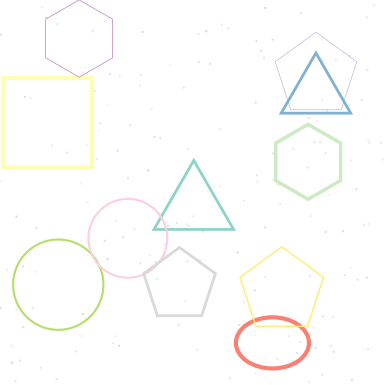[{"shape": "triangle", "thickness": 2, "radius": 0.6, "center": [0.503, 0.464]}, {"shape": "square", "thickness": 3, "radius": 0.58, "center": [0.122, 0.682]}, {"shape": "pentagon", "thickness": 0.5, "radius": 0.56, "center": [0.821, 0.805]}, {"shape": "oval", "thickness": 3, "radius": 0.47, "center": [0.708, 0.109]}, {"shape": "triangle", "thickness": 2, "radius": 0.52, "center": [0.821, 0.758]}, {"shape": "circle", "thickness": 1.5, "radius": 0.59, "center": [0.151, 0.261]}, {"shape": "circle", "thickness": 1.5, "radius": 0.51, "center": [0.332, 0.381]}, {"shape": "pentagon", "thickness": 2, "radius": 0.49, "center": [0.466, 0.259]}, {"shape": "hexagon", "thickness": 0.5, "radius": 0.5, "center": [0.206, 0.9]}, {"shape": "hexagon", "thickness": 2.5, "radius": 0.49, "center": [0.8, 0.58]}, {"shape": "pentagon", "thickness": 1, "radius": 0.57, "center": [0.732, 0.245]}]